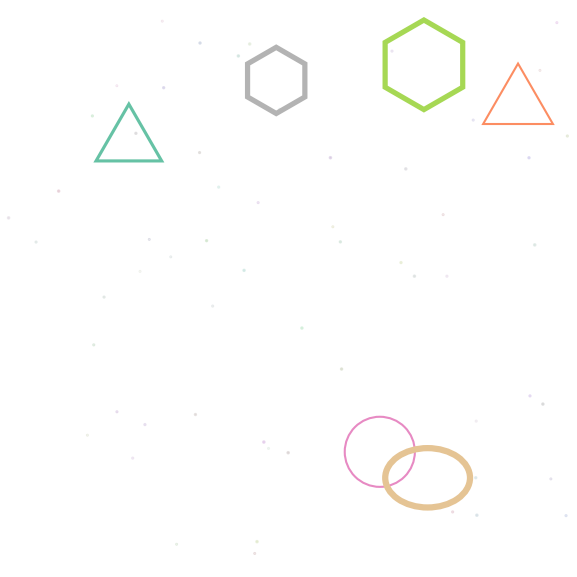[{"shape": "triangle", "thickness": 1.5, "radius": 0.33, "center": [0.223, 0.753]}, {"shape": "triangle", "thickness": 1, "radius": 0.35, "center": [0.897, 0.819]}, {"shape": "circle", "thickness": 1, "radius": 0.3, "center": [0.658, 0.217]}, {"shape": "hexagon", "thickness": 2.5, "radius": 0.39, "center": [0.734, 0.887]}, {"shape": "oval", "thickness": 3, "radius": 0.37, "center": [0.74, 0.172]}, {"shape": "hexagon", "thickness": 2.5, "radius": 0.29, "center": [0.478, 0.86]}]